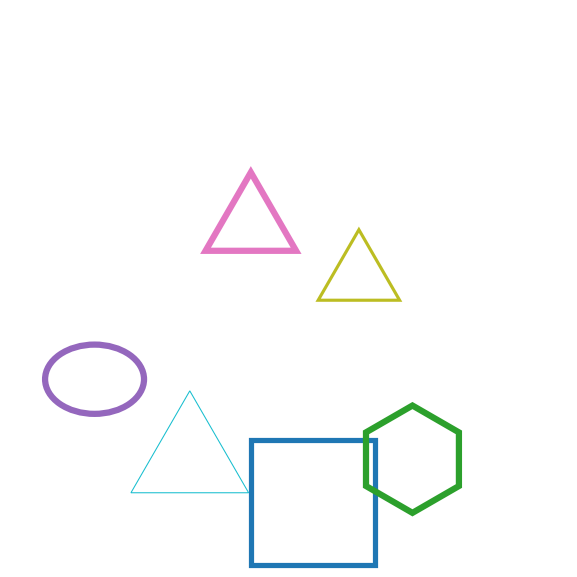[{"shape": "square", "thickness": 2.5, "radius": 0.54, "center": [0.542, 0.13]}, {"shape": "hexagon", "thickness": 3, "radius": 0.46, "center": [0.714, 0.204]}, {"shape": "oval", "thickness": 3, "radius": 0.43, "center": [0.164, 0.342]}, {"shape": "triangle", "thickness": 3, "radius": 0.45, "center": [0.434, 0.61]}, {"shape": "triangle", "thickness": 1.5, "radius": 0.41, "center": [0.621, 0.52]}, {"shape": "triangle", "thickness": 0.5, "radius": 0.59, "center": [0.329, 0.205]}]